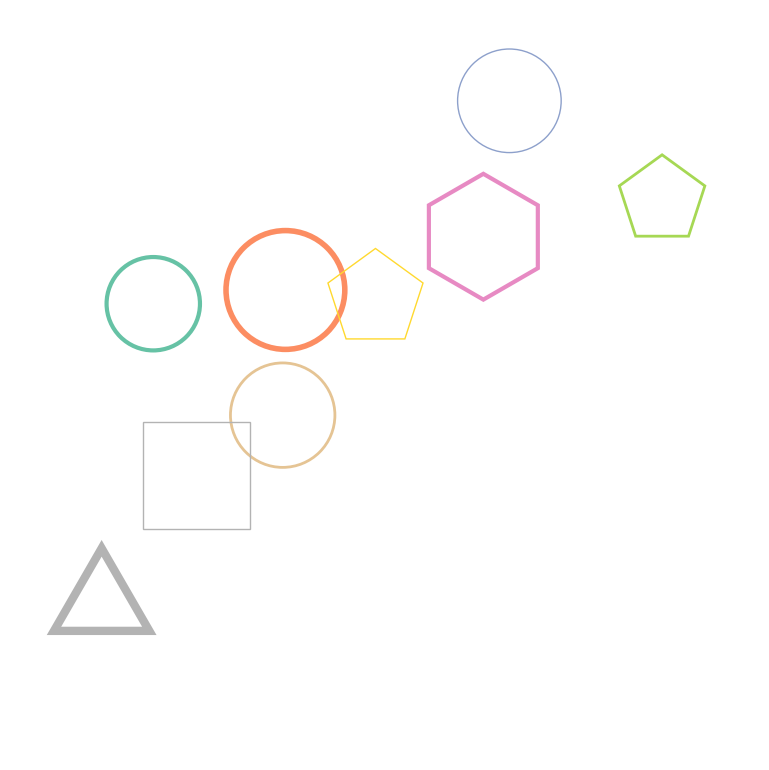[{"shape": "circle", "thickness": 1.5, "radius": 0.3, "center": [0.199, 0.606]}, {"shape": "circle", "thickness": 2, "radius": 0.39, "center": [0.371, 0.623]}, {"shape": "circle", "thickness": 0.5, "radius": 0.34, "center": [0.662, 0.869]}, {"shape": "hexagon", "thickness": 1.5, "radius": 0.41, "center": [0.628, 0.693]}, {"shape": "pentagon", "thickness": 1, "radius": 0.29, "center": [0.86, 0.741]}, {"shape": "pentagon", "thickness": 0.5, "radius": 0.32, "center": [0.488, 0.612]}, {"shape": "circle", "thickness": 1, "radius": 0.34, "center": [0.367, 0.461]}, {"shape": "square", "thickness": 0.5, "radius": 0.35, "center": [0.255, 0.383]}, {"shape": "triangle", "thickness": 3, "radius": 0.36, "center": [0.132, 0.216]}]